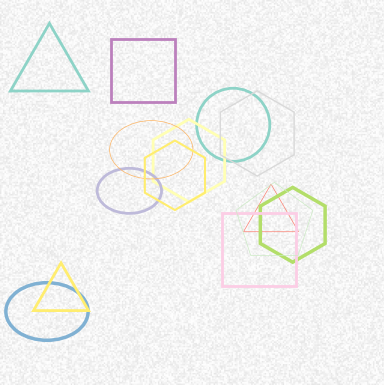[{"shape": "triangle", "thickness": 2, "radius": 0.59, "center": [0.128, 0.822]}, {"shape": "circle", "thickness": 2, "radius": 0.47, "center": [0.606, 0.676]}, {"shape": "hexagon", "thickness": 2, "radius": 0.54, "center": [0.491, 0.583]}, {"shape": "oval", "thickness": 2, "radius": 0.42, "center": [0.336, 0.504]}, {"shape": "triangle", "thickness": 0.5, "radius": 0.41, "center": [0.704, 0.439]}, {"shape": "oval", "thickness": 2.5, "radius": 0.53, "center": [0.122, 0.191]}, {"shape": "oval", "thickness": 0.5, "radius": 0.54, "center": [0.393, 0.611]}, {"shape": "hexagon", "thickness": 2.5, "radius": 0.49, "center": [0.76, 0.416]}, {"shape": "square", "thickness": 2, "radius": 0.48, "center": [0.672, 0.352]}, {"shape": "hexagon", "thickness": 1, "radius": 0.55, "center": [0.668, 0.653]}, {"shape": "square", "thickness": 2, "radius": 0.41, "center": [0.372, 0.817]}, {"shape": "pentagon", "thickness": 0.5, "radius": 0.52, "center": [0.713, 0.421]}, {"shape": "hexagon", "thickness": 1.5, "radius": 0.45, "center": [0.454, 0.545]}, {"shape": "triangle", "thickness": 2, "radius": 0.41, "center": [0.159, 0.235]}]